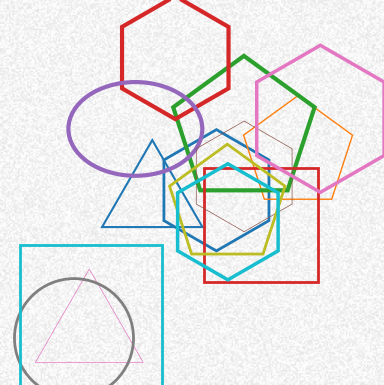[{"shape": "hexagon", "thickness": 2, "radius": 0.79, "center": [0.562, 0.506]}, {"shape": "triangle", "thickness": 1.5, "radius": 0.75, "center": [0.396, 0.486]}, {"shape": "pentagon", "thickness": 1, "radius": 0.74, "center": [0.774, 0.603]}, {"shape": "pentagon", "thickness": 3, "radius": 0.97, "center": [0.634, 0.662]}, {"shape": "hexagon", "thickness": 3, "radius": 0.8, "center": [0.455, 0.85]}, {"shape": "square", "thickness": 2, "radius": 0.74, "center": [0.678, 0.416]}, {"shape": "oval", "thickness": 3, "radius": 0.87, "center": [0.352, 0.665]}, {"shape": "hexagon", "thickness": 0.5, "radius": 0.72, "center": [0.634, 0.542]}, {"shape": "hexagon", "thickness": 2.5, "radius": 0.95, "center": [0.832, 0.691]}, {"shape": "triangle", "thickness": 0.5, "radius": 0.81, "center": [0.232, 0.14]}, {"shape": "circle", "thickness": 2, "radius": 0.77, "center": [0.192, 0.122]}, {"shape": "pentagon", "thickness": 2, "radius": 0.79, "center": [0.59, 0.468]}, {"shape": "hexagon", "thickness": 2.5, "radius": 0.75, "center": [0.592, 0.424]}, {"shape": "square", "thickness": 2, "radius": 0.92, "center": [0.235, 0.179]}]